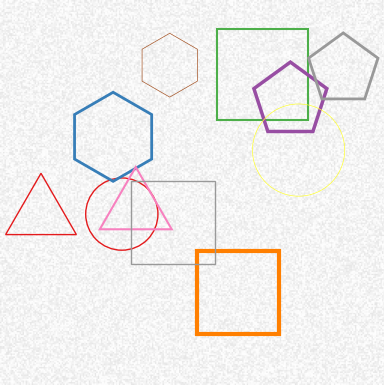[{"shape": "circle", "thickness": 1, "radius": 0.47, "center": [0.316, 0.444]}, {"shape": "triangle", "thickness": 1, "radius": 0.53, "center": [0.107, 0.444]}, {"shape": "hexagon", "thickness": 2, "radius": 0.58, "center": [0.294, 0.645]}, {"shape": "square", "thickness": 1.5, "radius": 0.59, "center": [0.681, 0.807]}, {"shape": "pentagon", "thickness": 2.5, "radius": 0.5, "center": [0.754, 0.739]}, {"shape": "square", "thickness": 3, "radius": 0.54, "center": [0.618, 0.239]}, {"shape": "circle", "thickness": 0.5, "radius": 0.6, "center": [0.776, 0.61]}, {"shape": "hexagon", "thickness": 0.5, "radius": 0.41, "center": [0.441, 0.831]}, {"shape": "triangle", "thickness": 1.5, "radius": 0.54, "center": [0.353, 0.458]}, {"shape": "pentagon", "thickness": 2, "radius": 0.47, "center": [0.892, 0.82]}, {"shape": "square", "thickness": 1, "radius": 0.54, "center": [0.449, 0.422]}]